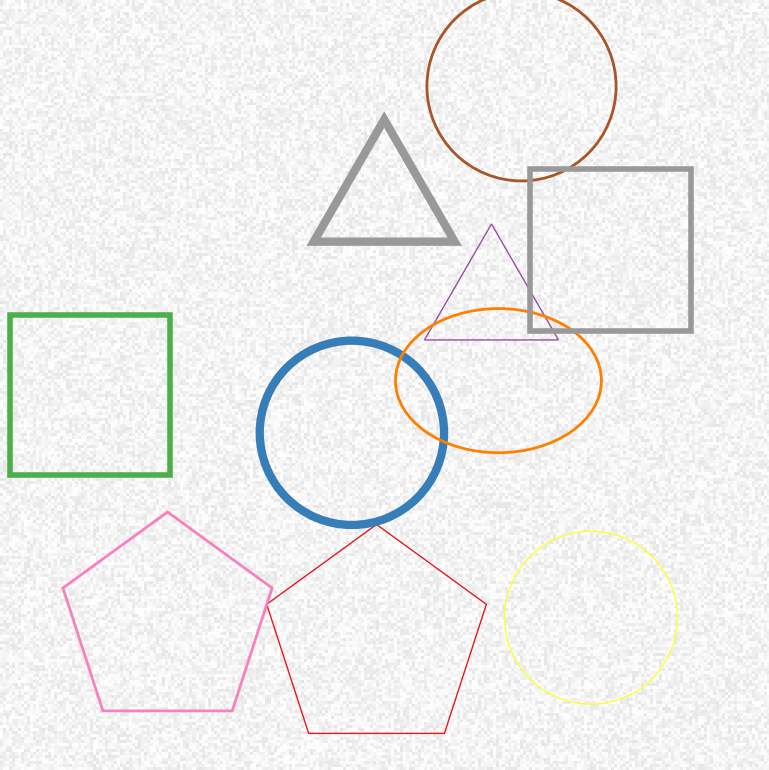[{"shape": "pentagon", "thickness": 0.5, "radius": 0.75, "center": [0.489, 0.169]}, {"shape": "circle", "thickness": 3, "radius": 0.6, "center": [0.457, 0.438]}, {"shape": "square", "thickness": 2, "radius": 0.52, "center": [0.117, 0.487]}, {"shape": "triangle", "thickness": 0.5, "radius": 0.5, "center": [0.638, 0.609]}, {"shape": "oval", "thickness": 1, "radius": 0.67, "center": [0.647, 0.506]}, {"shape": "circle", "thickness": 0.5, "radius": 0.56, "center": [0.768, 0.198]}, {"shape": "circle", "thickness": 1, "radius": 0.61, "center": [0.677, 0.888]}, {"shape": "pentagon", "thickness": 1, "radius": 0.71, "center": [0.218, 0.192]}, {"shape": "triangle", "thickness": 3, "radius": 0.53, "center": [0.499, 0.739]}, {"shape": "square", "thickness": 2, "radius": 0.52, "center": [0.793, 0.675]}]